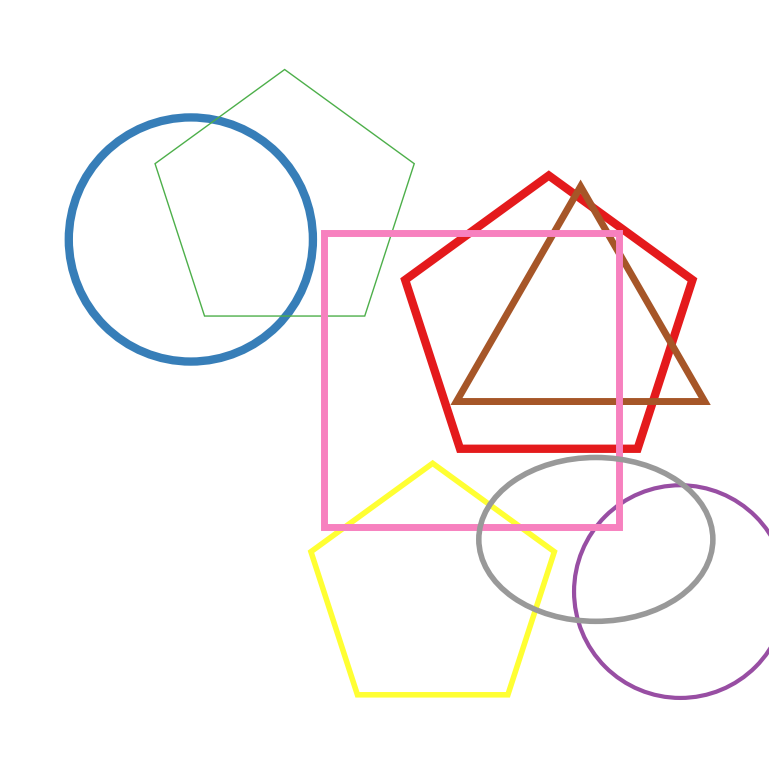[{"shape": "pentagon", "thickness": 3, "radius": 0.98, "center": [0.713, 0.576]}, {"shape": "circle", "thickness": 3, "radius": 0.79, "center": [0.248, 0.689]}, {"shape": "pentagon", "thickness": 0.5, "radius": 0.88, "center": [0.37, 0.733]}, {"shape": "circle", "thickness": 1.5, "radius": 0.69, "center": [0.884, 0.232]}, {"shape": "pentagon", "thickness": 2, "radius": 0.83, "center": [0.562, 0.232]}, {"shape": "triangle", "thickness": 2.5, "radius": 0.93, "center": [0.754, 0.572]}, {"shape": "square", "thickness": 2.5, "radius": 0.96, "center": [0.612, 0.507]}, {"shape": "oval", "thickness": 2, "radius": 0.76, "center": [0.774, 0.299]}]